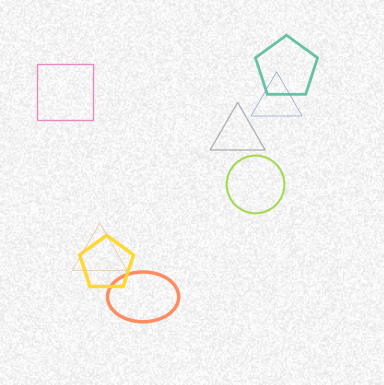[{"shape": "pentagon", "thickness": 2, "radius": 0.42, "center": [0.744, 0.824]}, {"shape": "oval", "thickness": 2.5, "radius": 0.46, "center": [0.372, 0.229]}, {"shape": "triangle", "thickness": 0.5, "radius": 0.38, "center": [0.718, 0.737]}, {"shape": "square", "thickness": 1, "radius": 0.36, "center": [0.169, 0.761]}, {"shape": "circle", "thickness": 1.5, "radius": 0.37, "center": [0.664, 0.521]}, {"shape": "pentagon", "thickness": 2.5, "radius": 0.37, "center": [0.277, 0.315]}, {"shape": "triangle", "thickness": 0.5, "radius": 0.41, "center": [0.259, 0.338]}, {"shape": "triangle", "thickness": 1, "radius": 0.41, "center": [0.617, 0.652]}]